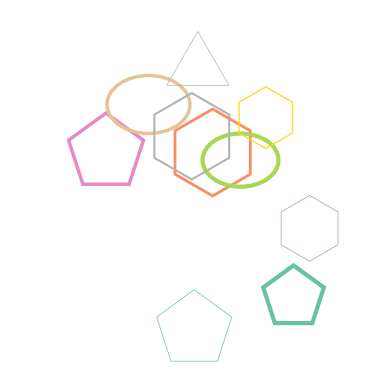[{"shape": "pentagon", "thickness": 3, "radius": 0.41, "center": [0.762, 0.228]}, {"shape": "pentagon", "thickness": 0.5, "radius": 0.51, "center": [0.504, 0.145]}, {"shape": "hexagon", "thickness": 2, "radius": 0.56, "center": [0.552, 0.604]}, {"shape": "hexagon", "thickness": 0.5, "radius": 0.43, "center": [0.804, 0.407]}, {"shape": "pentagon", "thickness": 2.5, "radius": 0.51, "center": [0.275, 0.604]}, {"shape": "oval", "thickness": 3, "radius": 0.49, "center": [0.625, 0.584]}, {"shape": "hexagon", "thickness": 1, "radius": 0.4, "center": [0.69, 0.694]}, {"shape": "oval", "thickness": 2.5, "radius": 0.54, "center": [0.386, 0.729]}, {"shape": "triangle", "thickness": 0.5, "radius": 0.47, "center": [0.514, 0.825]}, {"shape": "hexagon", "thickness": 1.5, "radius": 0.56, "center": [0.498, 0.646]}]